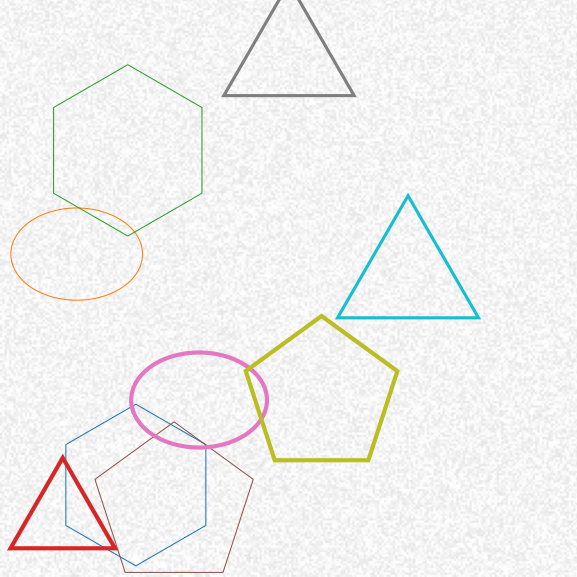[{"shape": "hexagon", "thickness": 0.5, "radius": 0.7, "center": [0.235, 0.159]}, {"shape": "oval", "thickness": 0.5, "radius": 0.57, "center": [0.133, 0.559]}, {"shape": "hexagon", "thickness": 0.5, "radius": 0.74, "center": [0.221, 0.739]}, {"shape": "triangle", "thickness": 2, "radius": 0.52, "center": [0.109, 0.102]}, {"shape": "pentagon", "thickness": 0.5, "radius": 0.72, "center": [0.301, 0.125]}, {"shape": "oval", "thickness": 2, "radius": 0.59, "center": [0.345, 0.306]}, {"shape": "triangle", "thickness": 1.5, "radius": 0.65, "center": [0.5, 0.899]}, {"shape": "pentagon", "thickness": 2, "radius": 0.69, "center": [0.557, 0.314]}, {"shape": "triangle", "thickness": 1.5, "radius": 0.7, "center": [0.707, 0.519]}]